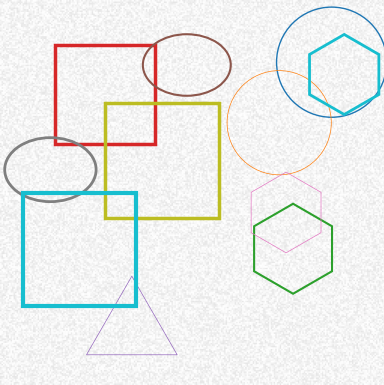[{"shape": "circle", "thickness": 1, "radius": 0.72, "center": [0.861, 0.838]}, {"shape": "circle", "thickness": 0.5, "radius": 0.68, "center": [0.725, 0.681]}, {"shape": "hexagon", "thickness": 1.5, "radius": 0.58, "center": [0.761, 0.354]}, {"shape": "square", "thickness": 2.5, "radius": 0.64, "center": [0.273, 0.754]}, {"shape": "triangle", "thickness": 0.5, "radius": 0.68, "center": [0.342, 0.147]}, {"shape": "oval", "thickness": 1.5, "radius": 0.57, "center": [0.485, 0.831]}, {"shape": "hexagon", "thickness": 0.5, "radius": 0.52, "center": [0.743, 0.448]}, {"shape": "oval", "thickness": 2, "radius": 0.59, "center": [0.131, 0.559]}, {"shape": "square", "thickness": 2.5, "radius": 0.74, "center": [0.42, 0.583]}, {"shape": "hexagon", "thickness": 2, "radius": 0.52, "center": [0.894, 0.807]}, {"shape": "square", "thickness": 3, "radius": 0.73, "center": [0.206, 0.352]}]